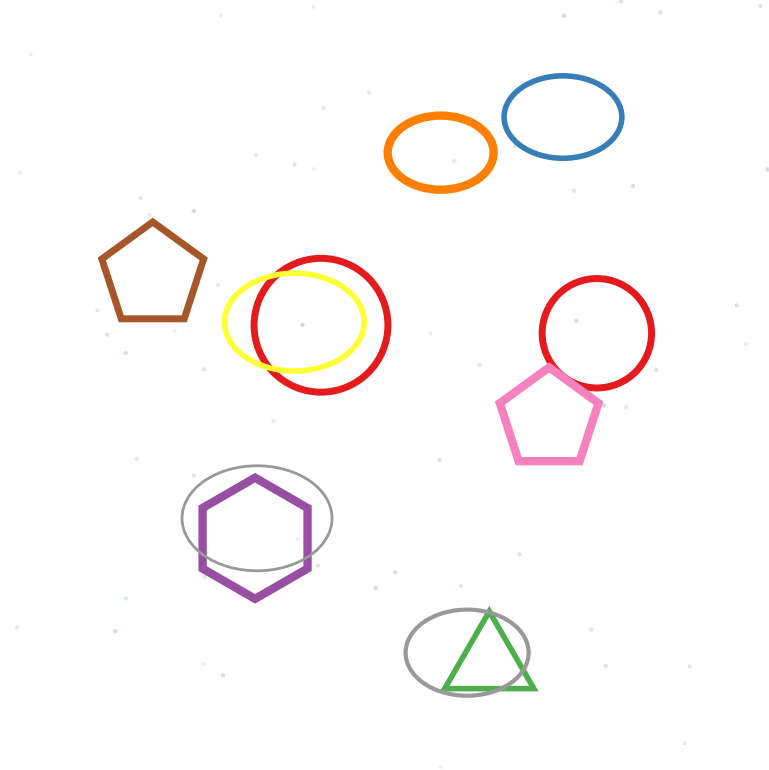[{"shape": "circle", "thickness": 2.5, "radius": 0.43, "center": [0.417, 0.578]}, {"shape": "circle", "thickness": 2.5, "radius": 0.36, "center": [0.775, 0.567]}, {"shape": "oval", "thickness": 2, "radius": 0.38, "center": [0.731, 0.848]}, {"shape": "triangle", "thickness": 2, "radius": 0.33, "center": [0.635, 0.139]}, {"shape": "hexagon", "thickness": 3, "radius": 0.39, "center": [0.331, 0.301]}, {"shape": "oval", "thickness": 3, "radius": 0.34, "center": [0.572, 0.802]}, {"shape": "oval", "thickness": 2, "radius": 0.45, "center": [0.382, 0.582]}, {"shape": "pentagon", "thickness": 2.5, "radius": 0.35, "center": [0.198, 0.642]}, {"shape": "pentagon", "thickness": 3, "radius": 0.34, "center": [0.713, 0.456]}, {"shape": "oval", "thickness": 1, "radius": 0.49, "center": [0.334, 0.327]}, {"shape": "oval", "thickness": 1.5, "radius": 0.4, "center": [0.607, 0.152]}]